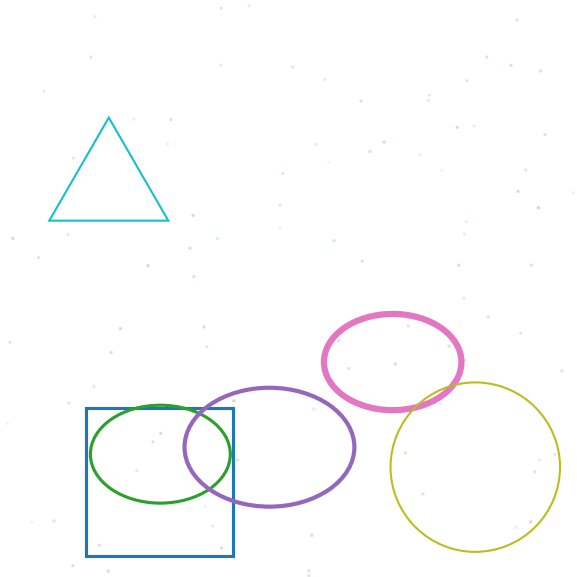[{"shape": "square", "thickness": 1.5, "radius": 0.64, "center": [0.276, 0.164]}, {"shape": "oval", "thickness": 1.5, "radius": 0.61, "center": [0.278, 0.213]}, {"shape": "oval", "thickness": 2, "radius": 0.74, "center": [0.467, 0.225]}, {"shape": "oval", "thickness": 3, "radius": 0.6, "center": [0.68, 0.372]}, {"shape": "circle", "thickness": 1, "radius": 0.73, "center": [0.823, 0.19]}, {"shape": "triangle", "thickness": 1, "radius": 0.59, "center": [0.188, 0.677]}]